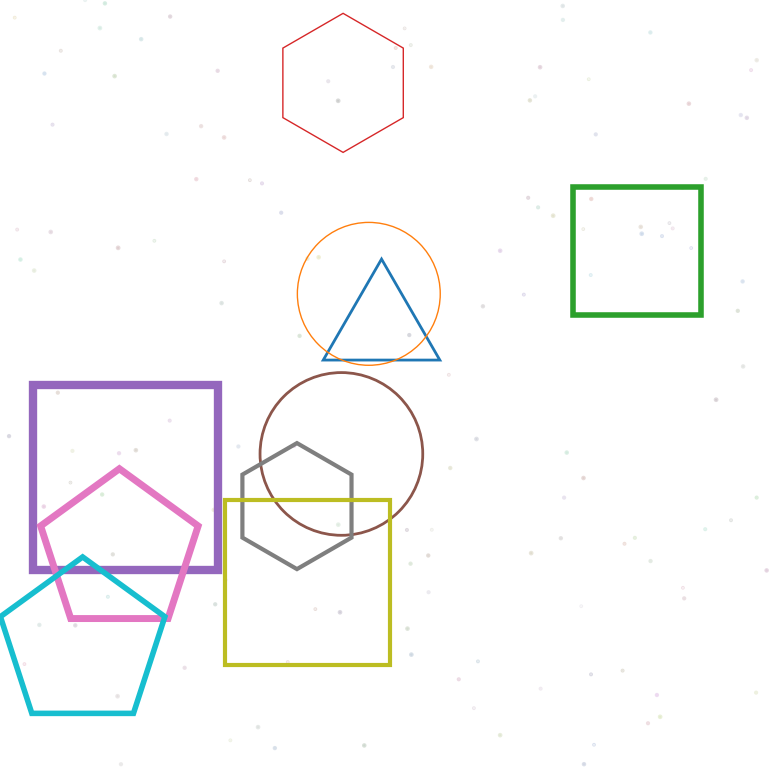[{"shape": "triangle", "thickness": 1, "radius": 0.44, "center": [0.496, 0.576]}, {"shape": "circle", "thickness": 0.5, "radius": 0.46, "center": [0.479, 0.618]}, {"shape": "square", "thickness": 2, "radius": 0.42, "center": [0.827, 0.674]}, {"shape": "hexagon", "thickness": 0.5, "radius": 0.45, "center": [0.446, 0.892]}, {"shape": "square", "thickness": 3, "radius": 0.6, "center": [0.163, 0.38]}, {"shape": "circle", "thickness": 1, "radius": 0.53, "center": [0.443, 0.41]}, {"shape": "pentagon", "thickness": 2.5, "radius": 0.54, "center": [0.155, 0.284]}, {"shape": "hexagon", "thickness": 1.5, "radius": 0.41, "center": [0.386, 0.343]}, {"shape": "square", "thickness": 1.5, "radius": 0.53, "center": [0.4, 0.244]}, {"shape": "pentagon", "thickness": 2, "radius": 0.56, "center": [0.107, 0.164]}]